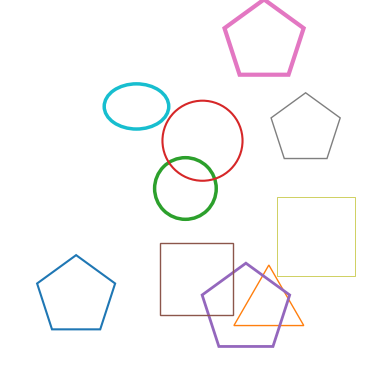[{"shape": "pentagon", "thickness": 1.5, "radius": 0.53, "center": [0.198, 0.231]}, {"shape": "triangle", "thickness": 1, "radius": 0.52, "center": [0.698, 0.207]}, {"shape": "circle", "thickness": 2.5, "radius": 0.4, "center": [0.482, 0.51]}, {"shape": "circle", "thickness": 1.5, "radius": 0.52, "center": [0.526, 0.634]}, {"shape": "pentagon", "thickness": 2, "radius": 0.6, "center": [0.639, 0.197]}, {"shape": "square", "thickness": 1, "radius": 0.47, "center": [0.51, 0.276]}, {"shape": "pentagon", "thickness": 3, "radius": 0.54, "center": [0.686, 0.893]}, {"shape": "pentagon", "thickness": 1, "radius": 0.47, "center": [0.794, 0.665]}, {"shape": "square", "thickness": 0.5, "radius": 0.51, "center": [0.82, 0.386]}, {"shape": "oval", "thickness": 2.5, "radius": 0.42, "center": [0.354, 0.724]}]